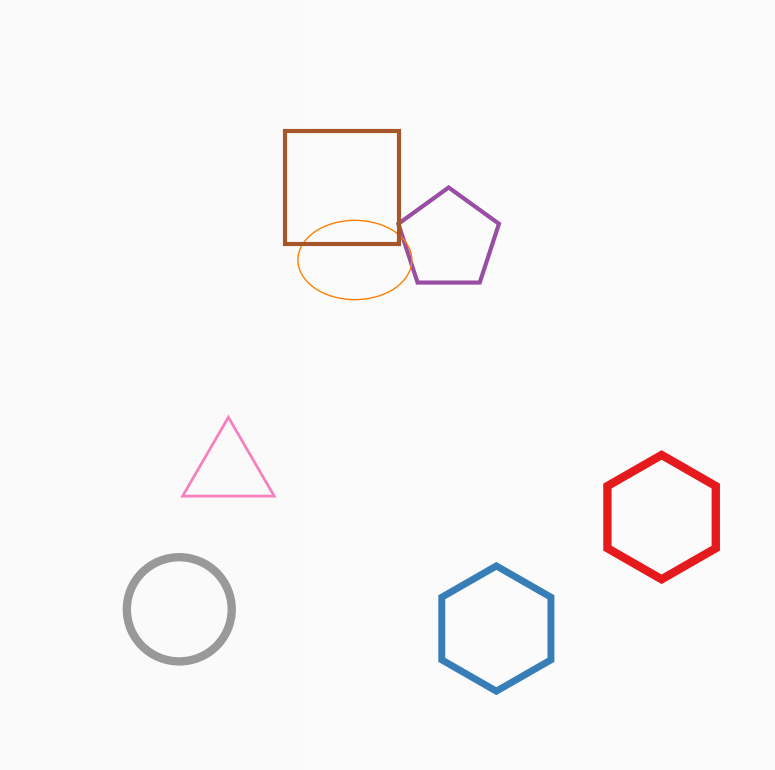[{"shape": "hexagon", "thickness": 3, "radius": 0.4, "center": [0.854, 0.328]}, {"shape": "hexagon", "thickness": 2.5, "radius": 0.41, "center": [0.64, 0.184]}, {"shape": "pentagon", "thickness": 1.5, "radius": 0.34, "center": [0.579, 0.688]}, {"shape": "oval", "thickness": 0.5, "radius": 0.37, "center": [0.458, 0.662]}, {"shape": "square", "thickness": 1.5, "radius": 0.36, "center": [0.441, 0.756]}, {"shape": "triangle", "thickness": 1, "radius": 0.34, "center": [0.295, 0.39]}, {"shape": "circle", "thickness": 3, "radius": 0.34, "center": [0.231, 0.209]}]